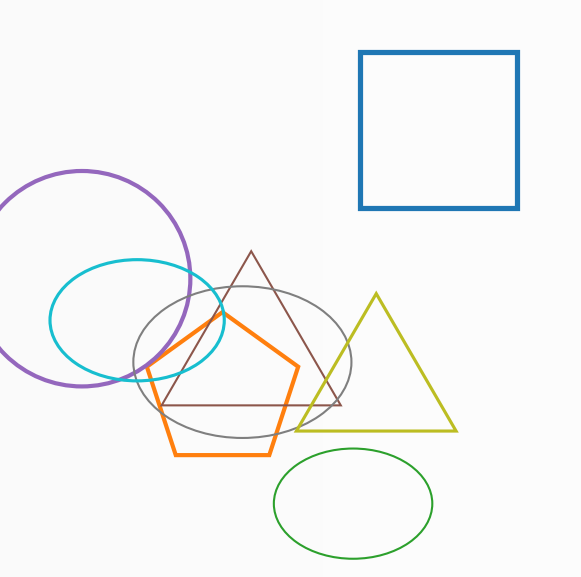[{"shape": "square", "thickness": 2.5, "radius": 0.68, "center": [0.755, 0.775]}, {"shape": "pentagon", "thickness": 2, "radius": 0.68, "center": [0.383, 0.322]}, {"shape": "oval", "thickness": 1, "radius": 0.68, "center": [0.607, 0.127]}, {"shape": "circle", "thickness": 2, "radius": 0.93, "center": [0.141, 0.517]}, {"shape": "triangle", "thickness": 1, "radius": 0.89, "center": [0.432, 0.386]}, {"shape": "oval", "thickness": 1, "radius": 0.94, "center": [0.417, 0.372]}, {"shape": "triangle", "thickness": 1.5, "radius": 0.79, "center": [0.647, 0.332]}, {"shape": "oval", "thickness": 1.5, "radius": 0.75, "center": [0.236, 0.445]}]